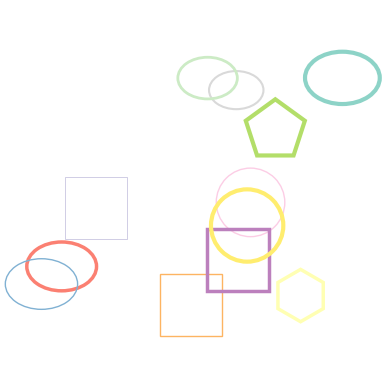[{"shape": "oval", "thickness": 3, "radius": 0.49, "center": [0.889, 0.798]}, {"shape": "hexagon", "thickness": 2.5, "radius": 0.34, "center": [0.781, 0.232]}, {"shape": "square", "thickness": 0.5, "radius": 0.4, "center": [0.25, 0.46]}, {"shape": "oval", "thickness": 2.5, "radius": 0.45, "center": [0.16, 0.308]}, {"shape": "oval", "thickness": 1, "radius": 0.47, "center": [0.108, 0.262]}, {"shape": "square", "thickness": 1, "radius": 0.4, "center": [0.497, 0.207]}, {"shape": "pentagon", "thickness": 3, "radius": 0.4, "center": [0.715, 0.661]}, {"shape": "circle", "thickness": 1, "radius": 0.45, "center": [0.651, 0.474]}, {"shape": "oval", "thickness": 1.5, "radius": 0.35, "center": [0.614, 0.766]}, {"shape": "square", "thickness": 2.5, "radius": 0.4, "center": [0.618, 0.324]}, {"shape": "oval", "thickness": 2, "radius": 0.39, "center": [0.539, 0.797]}, {"shape": "circle", "thickness": 3, "radius": 0.47, "center": [0.642, 0.414]}]